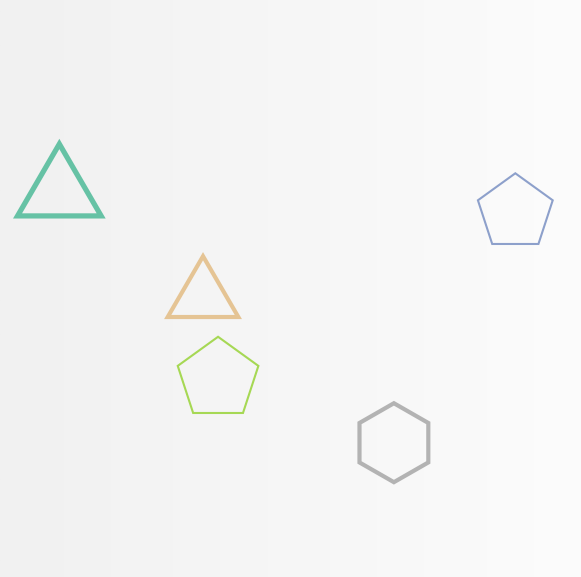[{"shape": "triangle", "thickness": 2.5, "radius": 0.42, "center": [0.102, 0.667]}, {"shape": "pentagon", "thickness": 1, "radius": 0.34, "center": [0.887, 0.631]}, {"shape": "pentagon", "thickness": 1, "radius": 0.36, "center": [0.375, 0.343]}, {"shape": "triangle", "thickness": 2, "radius": 0.35, "center": [0.349, 0.485]}, {"shape": "hexagon", "thickness": 2, "radius": 0.34, "center": [0.678, 0.233]}]